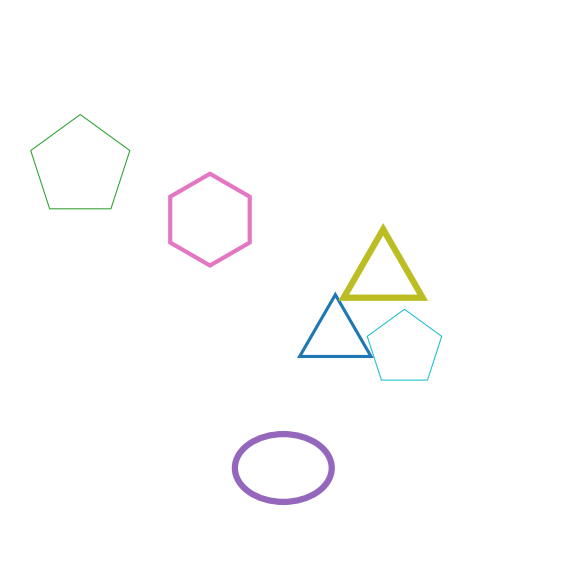[{"shape": "triangle", "thickness": 1.5, "radius": 0.36, "center": [0.581, 0.418]}, {"shape": "pentagon", "thickness": 0.5, "radius": 0.45, "center": [0.139, 0.711]}, {"shape": "oval", "thickness": 3, "radius": 0.42, "center": [0.491, 0.189]}, {"shape": "hexagon", "thickness": 2, "radius": 0.4, "center": [0.364, 0.619]}, {"shape": "triangle", "thickness": 3, "radius": 0.39, "center": [0.664, 0.523]}, {"shape": "pentagon", "thickness": 0.5, "radius": 0.34, "center": [0.7, 0.396]}]